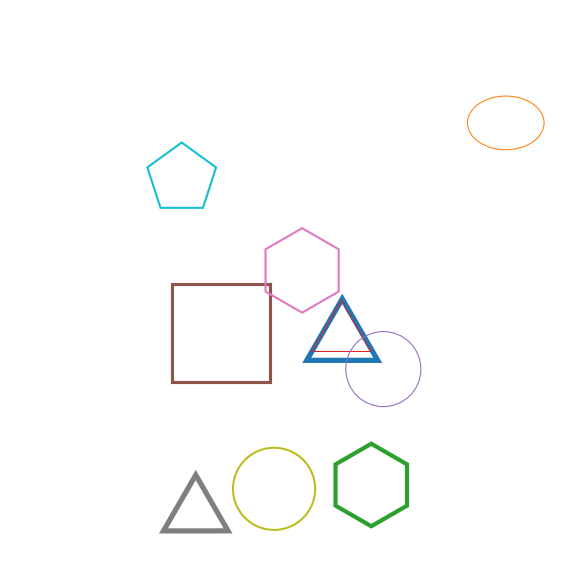[{"shape": "triangle", "thickness": 2.5, "radius": 0.36, "center": [0.593, 0.411]}, {"shape": "oval", "thickness": 0.5, "radius": 0.33, "center": [0.876, 0.786]}, {"shape": "hexagon", "thickness": 2, "radius": 0.36, "center": [0.643, 0.159]}, {"shape": "triangle", "thickness": 0.5, "radius": 0.3, "center": [0.591, 0.42]}, {"shape": "circle", "thickness": 0.5, "radius": 0.32, "center": [0.664, 0.36]}, {"shape": "square", "thickness": 1.5, "radius": 0.42, "center": [0.383, 0.423]}, {"shape": "hexagon", "thickness": 1, "radius": 0.37, "center": [0.523, 0.531]}, {"shape": "triangle", "thickness": 2.5, "radius": 0.32, "center": [0.339, 0.112]}, {"shape": "circle", "thickness": 1, "radius": 0.36, "center": [0.475, 0.153]}, {"shape": "pentagon", "thickness": 1, "radius": 0.31, "center": [0.315, 0.69]}]